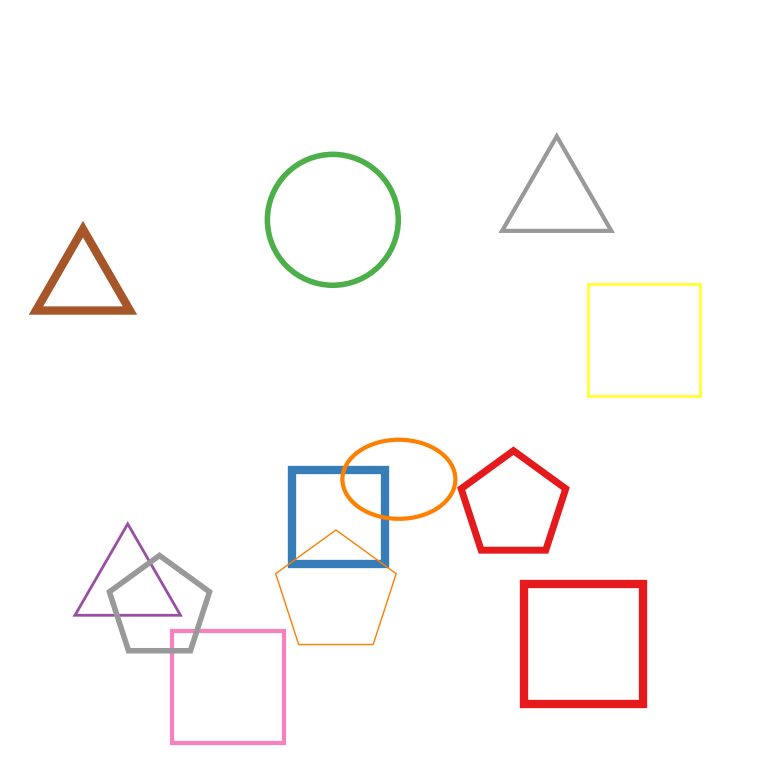[{"shape": "pentagon", "thickness": 2.5, "radius": 0.36, "center": [0.667, 0.343]}, {"shape": "square", "thickness": 3, "radius": 0.39, "center": [0.758, 0.164]}, {"shape": "square", "thickness": 3, "radius": 0.3, "center": [0.44, 0.329]}, {"shape": "circle", "thickness": 2, "radius": 0.42, "center": [0.432, 0.715]}, {"shape": "triangle", "thickness": 1, "radius": 0.4, "center": [0.166, 0.241]}, {"shape": "pentagon", "thickness": 0.5, "radius": 0.41, "center": [0.436, 0.229]}, {"shape": "oval", "thickness": 1.5, "radius": 0.37, "center": [0.518, 0.378]}, {"shape": "square", "thickness": 1, "radius": 0.37, "center": [0.836, 0.558]}, {"shape": "triangle", "thickness": 3, "radius": 0.35, "center": [0.108, 0.632]}, {"shape": "square", "thickness": 1.5, "radius": 0.36, "center": [0.296, 0.108]}, {"shape": "triangle", "thickness": 1.5, "radius": 0.41, "center": [0.723, 0.741]}, {"shape": "pentagon", "thickness": 2, "radius": 0.34, "center": [0.207, 0.21]}]